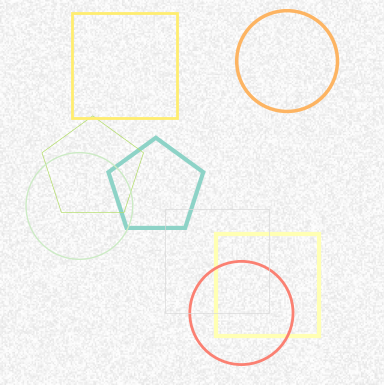[{"shape": "pentagon", "thickness": 3, "radius": 0.65, "center": [0.405, 0.513]}, {"shape": "square", "thickness": 3, "radius": 0.67, "center": [0.694, 0.26]}, {"shape": "circle", "thickness": 2, "radius": 0.67, "center": [0.627, 0.187]}, {"shape": "circle", "thickness": 2.5, "radius": 0.65, "center": [0.746, 0.841]}, {"shape": "pentagon", "thickness": 0.5, "radius": 0.69, "center": [0.241, 0.56]}, {"shape": "square", "thickness": 0.5, "radius": 0.68, "center": [0.563, 0.323]}, {"shape": "circle", "thickness": 1, "radius": 0.69, "center": [0.206, 0.465]}, {"shape": "square", "thickness": 2, "radius": 0.68, "center": [0.323, 0.829]}]